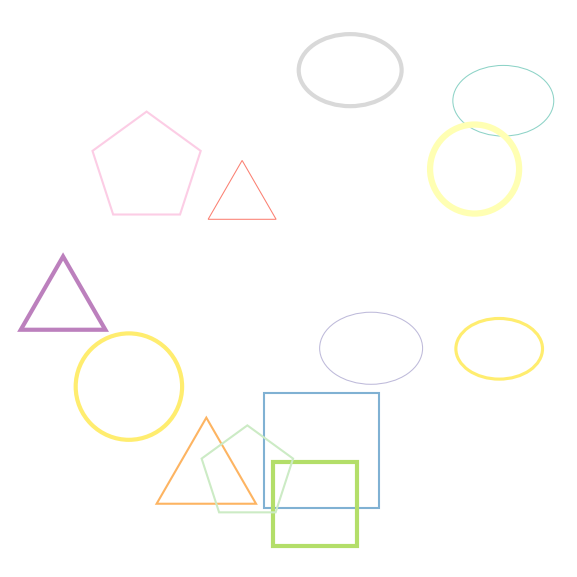[{"shape": "oval", "thickness": 0.5, "radius": 0.44, "center": [0.872, 0.825]}, {"shape": "circle", "thickness": 3, "radius": 0.39, "center": [0.822, 0.706]}, {"shape": "oval", "thickness": 0.5, "radius": 0.45, "center": [0.643, 0.396]}, {"shape": "triangle", "thickness": 0.5, "radius": 0.34, "center": [0.419, 0.653]}, {"shape": "square", "thickness": 1, "radius": 0.5, "center": [0.557, 0.219]}, {"shape": "triangle", "thickness": 1, "radius": 0.5, "center": [0.357, 0.177]}, {"shape": "square", "thickness": 2, "radius": 0.36, "center": [0.545, 0.127]}, {"shape": "pentagon", "thickness": 1, "radius": 0.49, "center": [0.254, 0.707]}, {"shape": "oval", "thickness": 2, "radius": 0.45, "center": [0.606, 0.878]}, {"shape": "triangle", "thickness": 2, "radius": 0.42, "center": [0.109, 0.47]}, {"shape": "pentagon", "thickness": 1, "radius": 0.42, "center": [0.428, 0.179]}, {"shape": "circle", "thickness": 2, "radius": 0.46, "center": [0.223, 0.33]}, {"shape": "oval", "thickness": 1.5, "radius": 0.38, "center": [0.864, 0.395]}]